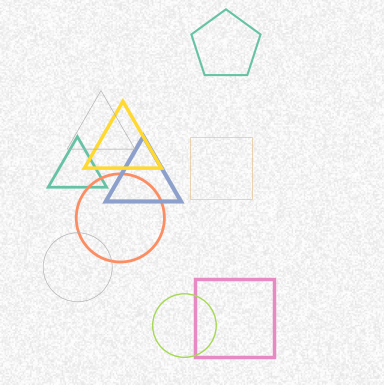[{"shape": "pentagon", "thickness": 1.5, "radius": 0.47, "center": [0.587, 0.881]}, {"shape": "triangle", "thickness": 2, "radius": 0.44, "center": [0.201, 0.557]}, {"shape": "circle", "thickness": 2, "radius": 0.57, "center": [0.313, 0.434]}, {"shape": "triangle", "thickness": 3, "radius": 0.56, "center": [0.372, 0.533]}, {"shape": "square", "thickness": 2.5, "radius": 0.51, "center": [0.61, 0.174]}, {"shape": "circle", "thickness": 1, "radius": 0.41, "center": [0.479, 0.154]}, {"shape": "triangle", "thickness": 2.5, "radius": 0.58, "center": [0.319, 0.621]}, {"shape": "square", "thickness": 0.5, "radius": 0.4, "center": [0.575, 0.564]}, {"shape": "triangle", "thickness": 0.5, "radius": 0.51, "center": [0.262, 0.663]}, {"shape": "circle", "thickness": 0.5, "radius": 0.45, "center": [0.202, 0.306]}]